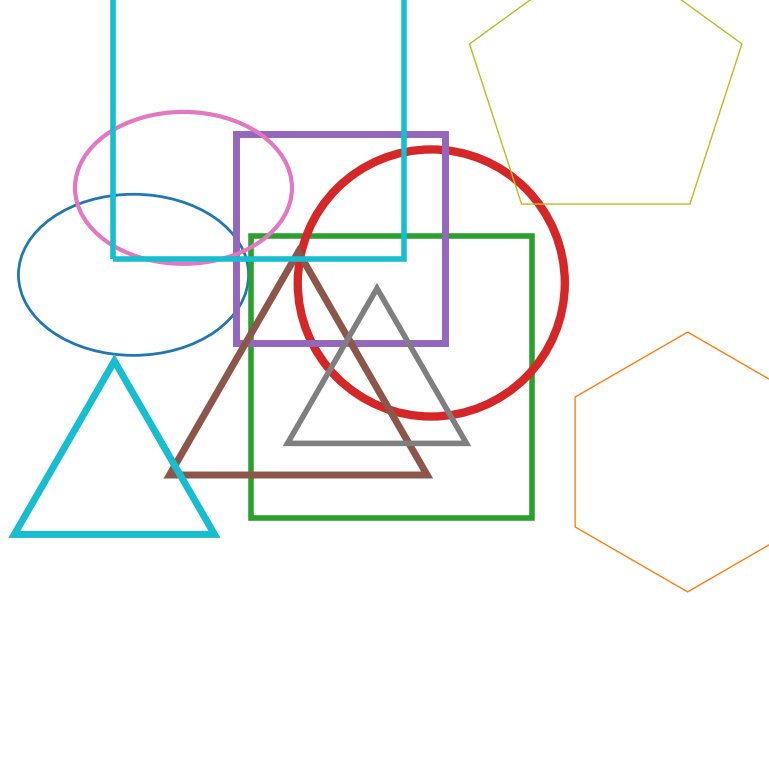[{"shape": "oval", "thickness": 1, "radius": 0.75, "center": [0.173, 0.643]}, {"shape": "hexagon", "thickness": 0.5, "radius": 0.84, "center": [0.893, 0.4]}, {"shape": "square", "thickness": 2, "radius": 0.91, "center": [0.509, 0.51]}, {"shape": "circle", "thickness": 3, "radius": 0.87, "center": [0.56, 0.632]}, {"shape": "square", "thickness": 2.5, "radius": 0.68, "center": [0.443, 0.69]}, {"shape": "triangle", "thickness": 2.5, "radius": 0.97, "center": [0.387, 0.48]}, {"shape": "oval", "thickness": 1.5, "radius": 0.7, "center": [0.238, 0.756]}, {"shape": "triangle", "thickness": 2, "radius": 0.67, "center": [0.49, 0.491]}, {"shape": "pentagon", "thickness": 0.5, "radius": 0.93, "center": [0.787, 0.885]}, {"shape": "triangle", "thickness": 2.5, "radius": 0.75, "center": [0.149, 0.381]}, {"shape": "square", "thickness": 2, "radius": 0.95, "center": [0.336, 0.853]}]